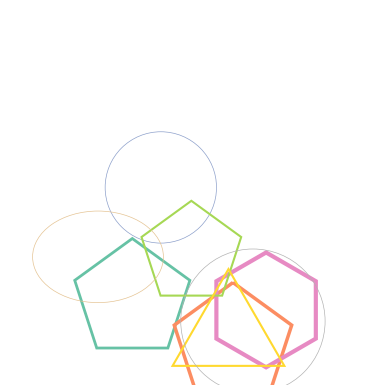[{"shape": "pentagon", "thickness": 2, "radius": 0.79, "center": [0.344, 0.223]}, {"shape": "pentagon", "thickness": 2.5, "radius": 0.8, "center": [0.605, 0.106]}, {"shape": "circle", "thickness": 0.5, "radius": 0.72, "center": [0.418, 0.513]}, {"shape": "hexagon", "thickness": 3, "radius": 0.75, "center": [0.691, 0.195]}, {"shape": "pentagon", "thickness": 1.5, "radius": 0.68, "center": [0.497, 0.342]}, {"shape": "triangle", "thickness": 1.5, "radius": 0.84, "center": [0.593, 0.133]}, {"shape": "oval", "thickness": 0.5, "radius": 0.85, "center": [0.255, 0.333]}, {"shape": "circle", "thickness": 0.5, "radius": 0.94, "center": [0.657, 0.166]}]